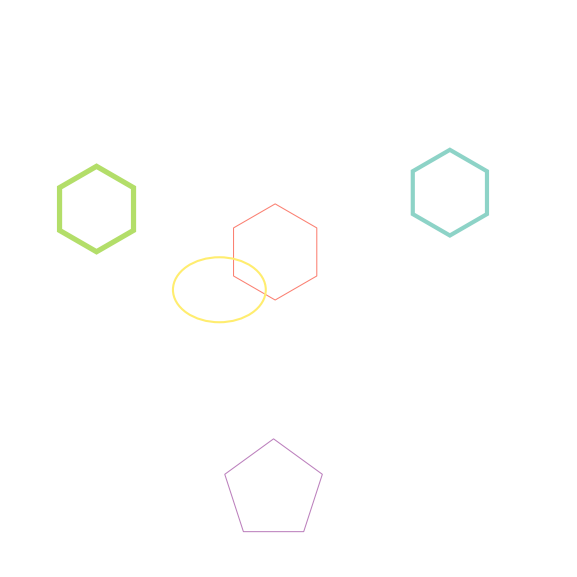[{"shape": "hexagon", "thickness": 2, "radius": 0.37, "center": [0.779, 0.666]}, {"shape": "hexagon", "thickness": 0.5, "radius": 0.42, "center": [0.476, 0.563]}, {"shape": "hexagon", "thickness": 2.5, "radius": 0.37, "center": [0.167, 0.637]}, {"shape": "pentagon", "thickness": 0.5, "radius": 0.44, "center": [0.474, 0.15]}, {"shape": "oval", "thickness": 1, "radius": 0.4, "center": [0.38, 0.497]}]